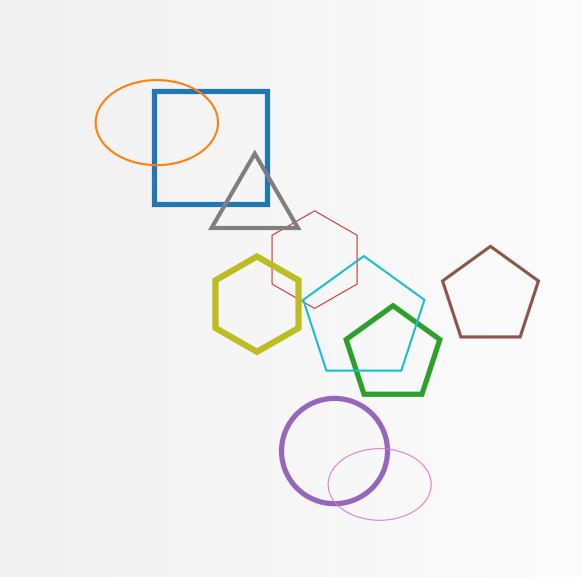[{"shape": "square", "thickness": 2.5, "radius": 0.49, "center": [0.362, 0.743]}, {"shape": "oval", "thickness": 1, "radius": 0.53, "center": [0.27, 0.787]}, {"shape": "pentagon", "thickness": 2.5, "radius": 0.42, "center": [0.676, 0.385]}, {"shape": "hexagon", "thickness": 0.5, "radius": 0.42, "center": [0.541, 0.55]}, {"shape": "circle", "thickness": 2.5, "radius": 0.46, "center": [0.576, 0.218]}, {"shape": "pentagon", "thickness": 1.5, "radius": 0.43, "center": [0.844, 0.486]}, {"shape": "oval", "thickness": 0.5, "radius": 0.44, "center": [0.653, 0.16]}, {"shape": "triangle", "thickness": 2, "radius": 0.43, "center": [0.438, 0.647]}, {"shape": "hexagon", "thickness": 3, "radius": 0.41, "center": [0.442, 0.472]}, {"shape": "pentagon", "thickness": 1, "radius": 0.55, "center": [0.626, 0.446]}]